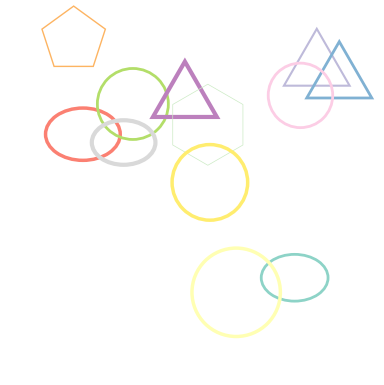[{"shape": "oval", "thickness": 2, "radius": 0.43, "center": [0.765, 0.279]}, {"shape": "circle", "thickness": 2.5, "radius": 0.57, "center": [0.613, 0.241]}, {"shape": "triangle", "thickness": 1.5, "radius": 0.49, "center": [0.823, 0.827]}, {"shape": "oval", "thickness": 2.5, "radius": 0.49, "center": [0.215, 0.651]}, {"shape": "triangle", "thickness": 2, "radius": 0.49, "center": [0.881, 0.794]}, {"shape": "pentagon", "thickness": 1, "radius": 0.43, "center": [0.191, 0.898]}, {"shape": "circle", "thickness": 2, "radius": 0.46, "center": [0.345, 0.73]}, {"shape": "circle", "thickness": 2, "radius": 0.42, "center": [0.78, 0.752]}, {"shape": "oval", "thickness": 3, "radius": 0.41, "center": [0.321, 0.63]}, {"shape": "triangle", "thickness": 3, "radius": 0.48, "center": [0.48, 0.744]}, {"shape": "hexagon", "thickness": 0.5, "radius": 0.53, "center": [0.54, 0.676]}, {"shape": "circle", "thickness": 2.5, "radius": 0.49, "center": [0.545, 0.526]}]